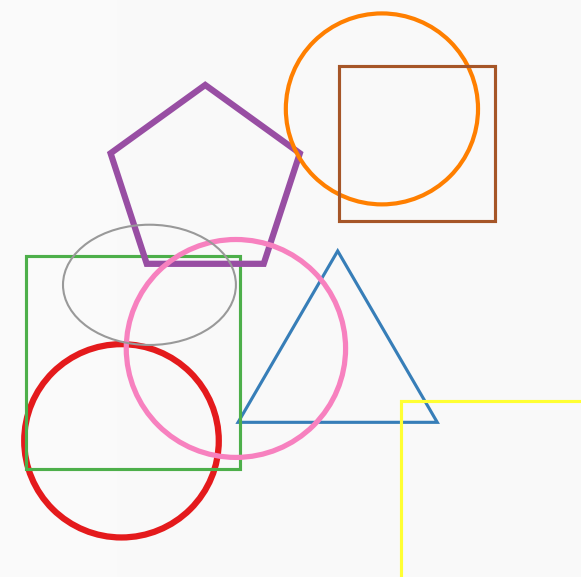[{"shape": "circle", "thickness": 3, "radius": 0.84, "center": [0.209, 0.236]}, {"shape": "triangle", "thickness": 1.5, "radius": 0.99, "center": [0.581, 0.367]}, {"shape": "square", "thickness": 1.5, "radius": 0.92, "center": [0.229, 0.371]}, {"shape": "pentagon", "thickness": 3, "radius": 0.86, "center": [0.353, 0.681]}, {"shape": "circle", "thickness": 2, "radius": 0.83, "center": [0.657, 0.811]}, {"shape": "square", "thickness": 1.5, "radius": 0.93, "center": [0.875, 0.119]}, {"shape": "square", "thickness": 1.5, "radius": 0.67, "center": [0.718, 0.75]}, {"shape": "circle", "thickness": 2.5, "radius": 0.94, "center": [0.406, 0.396]}, {"shape": "oval", "thickness": 1, "radius": 0.74, "center": [0.257, 0.506]}]